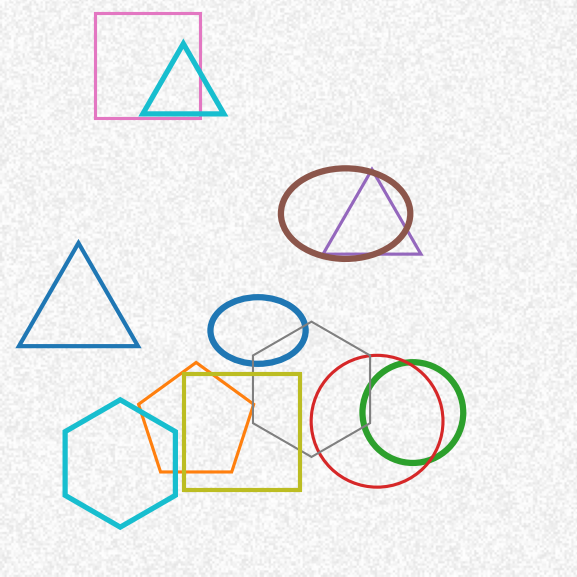[{"shape": "triangle", "thickness": 2, "radius": 0.6, "center": [0.136, 0.459]}, {"shape": "oval", "thickness": 3, "radius": 0.41, "center": [0.447, 0.427]}, {"shape": "pentagon", "thickness": 1.5, "radius": 0.52, "center": [0.34, 0.267]}, {"shape": "circle", "thickness": 3, "radius": 0.44, "center": [0.715, 0.285]}, {"shape": "circle", "thickness": 1.5, "radius": 0.57, "center": [0.653, 0.27]}, {"shape": "triangle", "thickness": 1.5, "radius": 0.49, "center": [0.644, 0.608]}, {"shape": "oval", "thickness": 3, "radius": 0.56, "center": [0.598, 0.629]}, {"shape": "square", "thickness": 1.5, "radius": 0.46, "center": [0.255, 0.886]}, {"shape": "hexagon", "thickness": 1, "radius": 0.59, "center": [0.539, 0.325]}, {"shape": "square", "thickness": 2, "radius": 0.5, "center": [0.419, 0.251]}, {"shape": "hexagon", "thickness": 2.5, "radius": 0.55, "center": [0.208, 0.197]}, {"shape": "triangle", "thickness": 2.5, "radius": 0.41, "center": [0.317, 0.842]}]